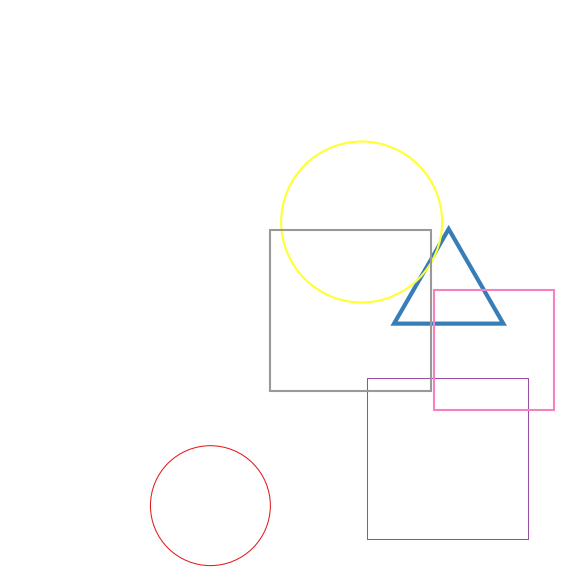[{"shape": "circle", "thickness": 0.5, "radius": 0.52, "center": [0.364, 0.124]}, {"shape": "triangle", "thickness": 2, "radius": 0.55, "center": [0.777, 0.493]}, {"shape": "square", "thickness": 0.5, "radius": 0.7, "center": [0.774, 0.205]}, {"shape": "circle", "thickness": 1, "radius": 0.7, "center": [0.626, 0.615]}, {"shape": "square", "thickness": 1, "radius": 0.52, "center": [0.856, 0.393]}, {"shape": "square", "thickness": 1, "radius": 0.7, "center": [0.607, 0.461]}]